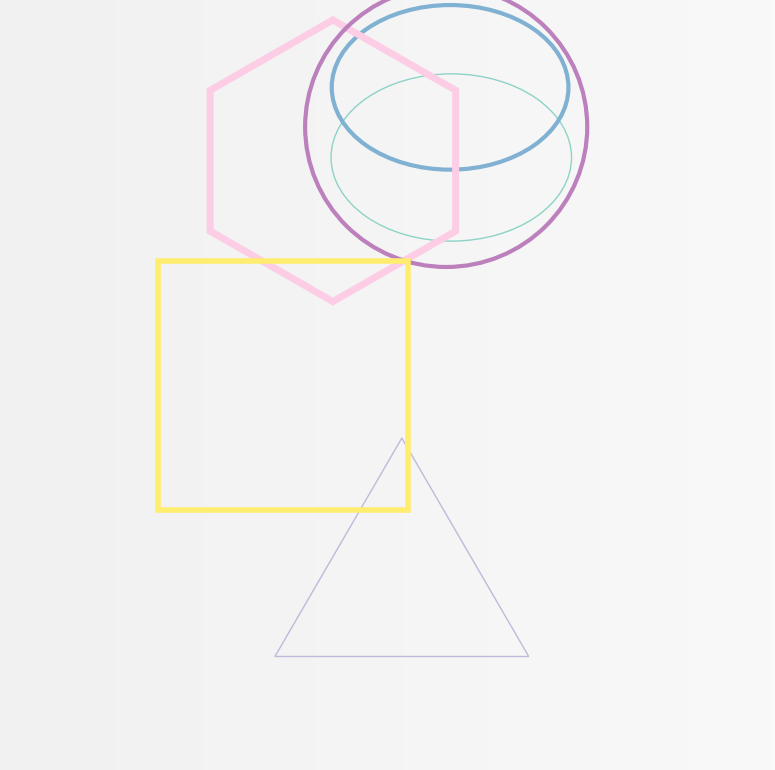[{"shape": "oval", "thickness": 0.5, "radius": 0.78, "center": [0.582, 0.795]}, {"shape": "triangle", "thickness": 0.5, "radius": 0.95, "center": [0.518, 0.242]}, {"shape": "oval", "thickness": 1.5, "radius": 0.76, "center": [0.581, 0.887]}, {"shape": "hexagon", "thickness": 2.5, "radius": 0.91, "center": [0.43, 0.791]}, {"shape": "circle", "thickness": 1.5, "radius": 0.91, "center": [0.576, 0.835]}, {"shape": "square", "thickness": 2, "radius": 0.81, "center": [0.365, 0.499]}]